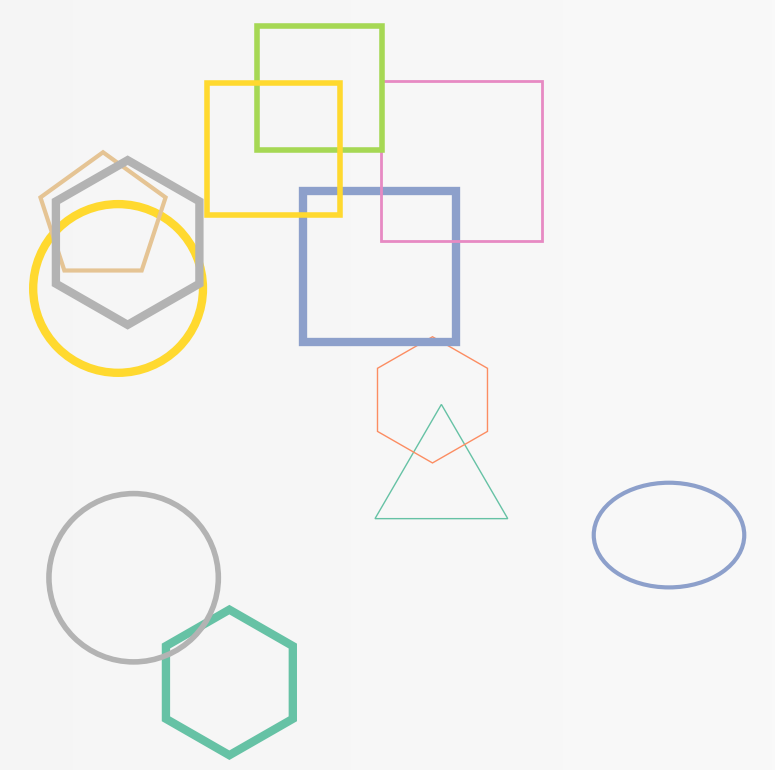[{"shape": "triangle", "thickness": 0.5, "radius": 0.49, "center": [0.57, 0.376]}, {"shape": "hexagon", "thickness": 3, "radius": 0.47, "center": [0.296, 0.114]}, {"shape": "hexagon", "thickness": 0.5, "radius": 0.41, "center": [0.558, 0.481]}, {"shape": "oval", "thickness": 1.5, "radius": 0.49, "center": [0.863, 0.305]}, {"shape": "square", "thickness": 3, "radius": 0.49, "center": [0.49, 0.654]}, {"shape": "square", "thickness": 1, "radius": 0.52, "center": [0.595, 0.791]}, {"shape": "square", "thickness": 2, "radius": 0.4, "center": [0.412, 0.885]}, {"shape": "square", "thickness": 2, "radius": 0.43, "center": [0.353, 0.806]}, {"shape": "circle", "thickness": 3, "radius": 0.55, "center": [0.152, 0.625]}, {"shape": "pentagon", "thickness": 1.5, "radius": 0.42, "center": [0.133, 0.717]}, {"shape": "circle", "thickness": 2, "radius": 0.55, "center": [0.172, 0.25]}, {"shape": "hexagon", "thickness": 3, "radius": 0.53, "center": [0.165, 0.685]}]